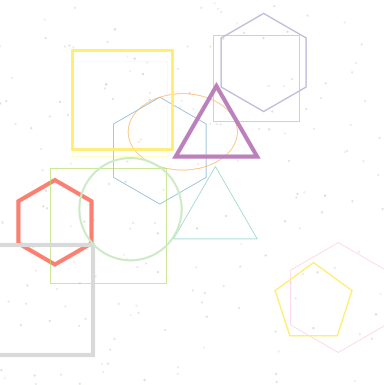[{"shape": "triangle", "thickness": 0.5, "radius": 0.63, "center": [0.559, 0.442]}, {"shape": "square", "thickness": 0.5, "radius": 0.56, "center": [0.665, 0.797]}, {"shape": "square", "thickness": 0.5, "radius": 0.62, "center": [0.311, 0.718]}, {"shape": "hexagon", "thickness": 1, "radius": 0.64, "center": [0.685, 0.838]}, {"shape": "hexagon", "thickness": 3, "radius": 0.55, "center": [0.143, 0.423]}, {"shape": "hexagon", "thickness": 0.5, "radius": 0.69, "center": [0.415, 0.609]}, {"shape": "oval", "thickness": 0.5, "radius": 0.71, "center": [0.475, 0.657]}, {"shape": "square", "thickness": 0.5, "radius": 0.75, "center": [0.281, 0.415]}, {"shape": "hexagon", "thickness": 0.5, "radius": 0.71, "center": [0.879, 0.227]}, {"shape": "square", "thickness": 3, "radius": 0.71, "center": [0.101, 0.221]}, {"shape": "triangle", "thickness": 3, "radius": 0.61, "center": [0.562, 0.654]}, {"shape": "circle", "thickness": 1.5, "radius": 0.66, "center": [0.339, 0.457]}, {"shape": "square", "thickness": 2, "radius": 0.65, "center": [0.316, 0.742]}, {"shape": "pentagon", "thickness": 1, "radius": 0.52, "center": [0.814, 0.213]}]